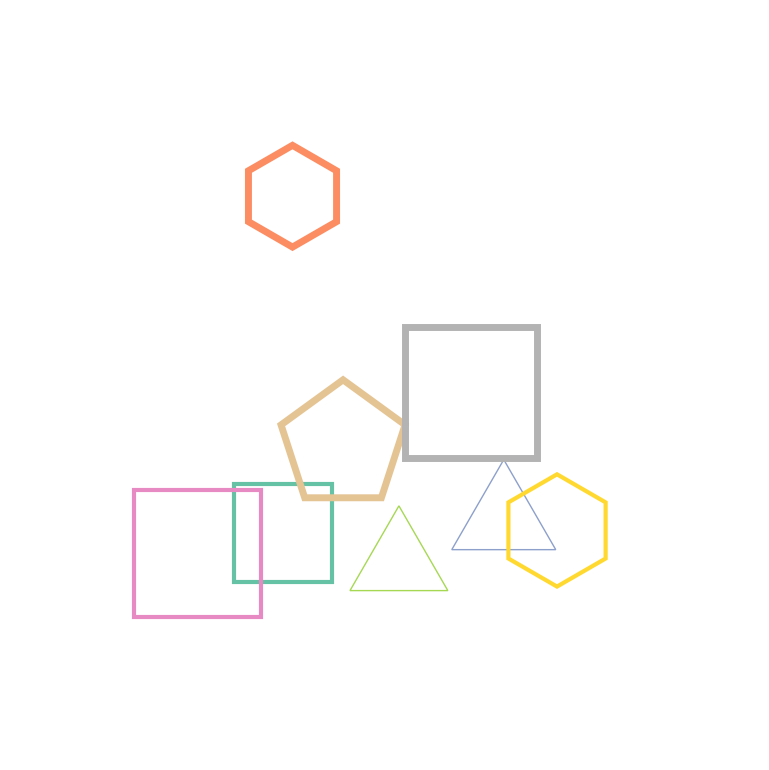[{"shape": "square", "thickness": 1.5, "radius": 0.32, "center": [0.368, 0.308]}, {"shape": "hexagon", "thickness": 2.5, "radius": 0.33, "center": [0.38, 0.745]}, {"shape": "triangle", "thickness": 0.5, "radius": 0.39, "center": [0.654, 0.325]}, {"shape": "square", "thickness": 1.5, "radius": 0.41, "center": [0.257, 0.282]}, {"shape": "triangle", "thickness": 0.5, "radius": 0.37, "center": [0.518, 0.27]}, {"shape": "hexagon", "thickness": 1.5, "radius": 0.36, "center": [0.723, 0.311]}, {"shape": "pentagon", "thickness": 2.5, "radius": 0.42, "center": [0.446, 0.422]}, {"shape": "square", "thickness": 2.5, "radius": 0.43, "center": [0.612, 0.491]}]